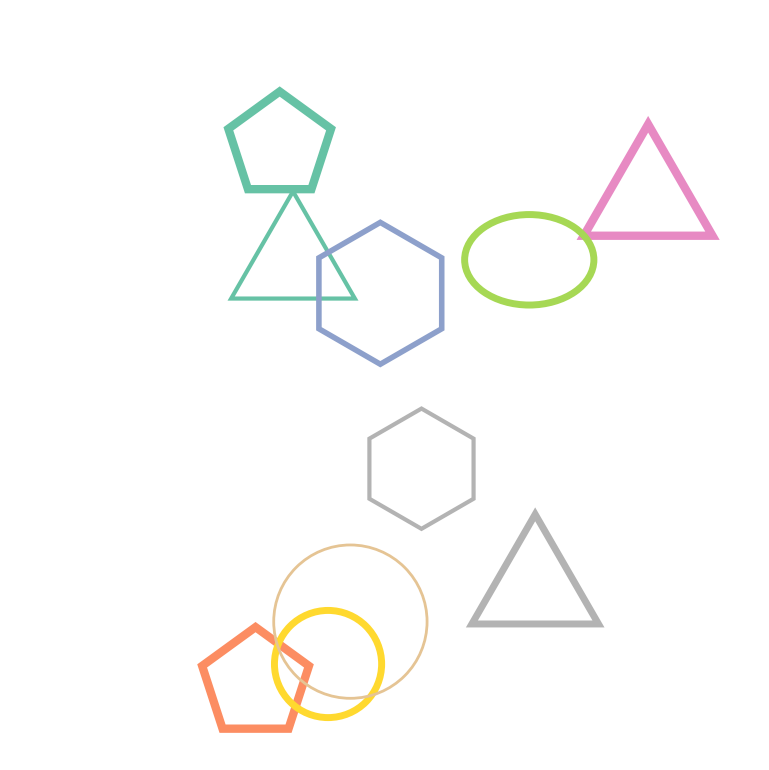[{"shape": "triangle", "thickness": 1.5, "radius": 0.46, "center": [0.381, 0.659]}, {"shape": "pentagon", "thickness": 3, "radius": 0.35, "center": [0.363, 0.811]}, {"shape": "pentagon", "thickness": 3, "radius": 0.36, "center": [0.332, 0.113]}, {"shape": "hexagon", "thickness": 2, "radius": 0.46, "center": [0.494, 0.619]}, {"shape": "triangle", "thickness": 3, "radius": 0.48, "center": [0.842, 0.742]}, {"shape": "oval", "thickness": 2.5, "radius": 0.42, "center": [0.687, 0.663]}, {"shape": "circle", "thickness": 2.5, "radius": 0.35, "center": [0.426, 0.138]}, {"shape": "circle", "thickness": 1, "radius": 0.5, "center": [0.455, 0.193]}, {"shape": "hexagon", "thickness": 1.5, "radius": 0.39, "center": [0.547, 0.391]}, {"shape": "triangle", "thickness": 2.5, "radius": 0.47, "center": [0.695, 0.237]}]